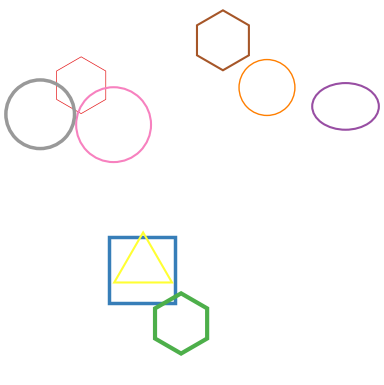[{"shape": "hexagon", "thickness": 0.5, "radius": 0.37, "center": [0.211, 0.779]}, {"shape": "square", "thickness": 2.5, "radius": 0.43, "center": [0.369, 0.298]}, {"shape": "hexagon", "thickness": 3, "radius": 0.39, "center": [0.47, 0.16]}, {"shape": "oval", "thickness": 1.5, "radius": 0.43, "center": [0.897, 0.724]}, {"shape": "circle", "thickness": 1, "radius": 0.36, "center": [0.693, 0.773]}, {"shape": "triangle", "thickness": 1.5, "radius": 0.43, "center": [0.372, 0.31]}, {"shape": "hexagon", "thickness": 1.5, "radius": 0.39, "center": [0.579, 0.895]}, {"shape": "circle", "thickness": 1.5, "radius": 0.49, "center": [0.295, 0.676]}, {"shape": "circle", "thickness": 2.5, "radius": 0.45, "center": [0.104, 0.703]}]